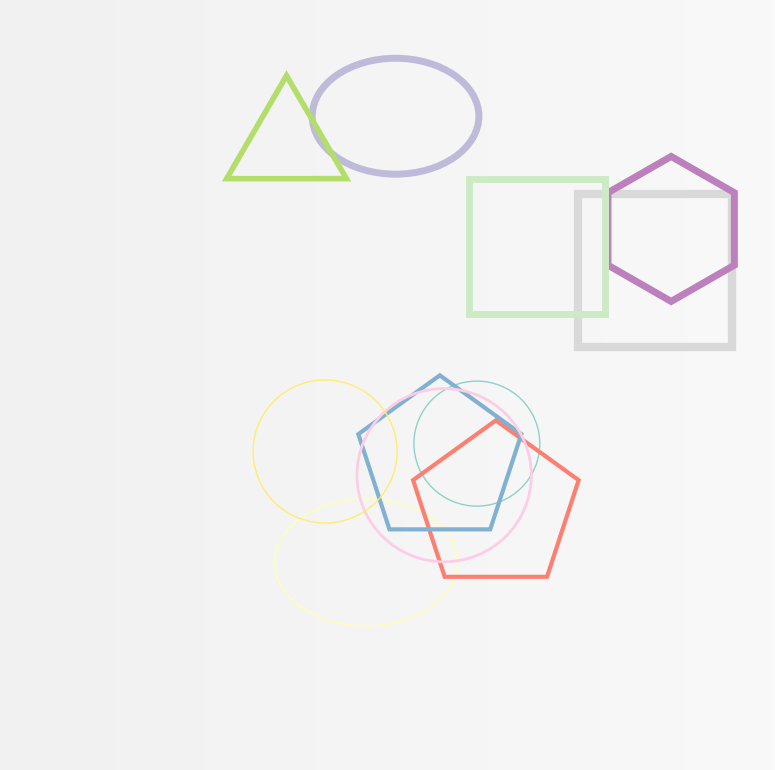[{"shape": "circle", "thickness": 0.5, "radius": 0.41, "center": [0.615, 0.424]}, {"shape": "oval", "thickness": 0.5, "radius": 0.59, "center": [0.472, 0.27]}, {"shape": "oval", "thickness": 2.5, "radius": 0.54, "center": [0.51, 0.849]}, {"shape": "pentagon", "thickness": 1.5, "radius": 0.56, "center": [0.64, 0.342]}, {"shape": "pentagon", "thickness": 1.5, "radius": 0.55, "center": [0.568, 0.402]}, {"shape": "triangle", "thickness": 2, "radius": 0.45, "center": [0.37, 0.813]}, {"shape": "circle", "thickness": 1, "radius": 0.56, "center": [0.573, 0.383]}, {"shape": "square", "thickness": 3, "radius": 0.49, "center": [0.845, 0.649]}, {"shape": "hexagon", "thickness": 2.5, "radius": 0.47, "center": [0.866, 0.703]}, {"shape": "square", "thickness": 2.5, "radius": 0.44, "center": [0.693, 0.68]}, {"shape": "circle", "thickness": 0.5, "radius": 0.46, "center": [0.419, 0.414]}]